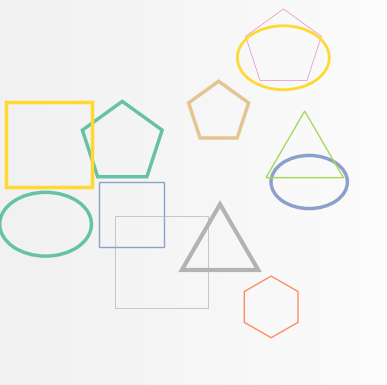[{"shape": "oval", "thickness": 2.5, "radius": 0.59, "center": [0.118, 0.418]}, {"shape": "pentagon", "thickness": 2.5, "radius": 0.54, "center": [0.316, 0.629]}, {"shape": "hexagon", "thickness": 1, "radius": 0.4, "center": [0.7, 0.203]}, {"shape": "square", "thickness": 1, "radius": 0.42, "center": [0.339, 0.443]}, {"shape": "oval", "thickness": 2.5, "radius": 0.49, "center": [0.798, 0.527]}, {"shape": "pentagon", "thickness": 0.5, "radius": 0.51, "center": [0.732, 0.874]}, {"shape": "triangle", "thickness": 1, "radius": 0.58, "center": [0.786, 0.596]}, {"shape": "oval", "thickness": 2, "radius": 0.59, "center": [0.731, 0.85]}, {"shape": "square", "thickness": 2.5, "radius": 0.55, "center": [0.127, 0.625]}, {"shape": "pentagon", "thickness": 2.5, "radius": 0.41, "center": [0.564, 0.708]}, {"shape": "triangle", "thickness": 3, "radius": 0.57, "center": [0.568, 0.356]}, {"shape": "square", "thickness": 0.5, "radius": 0.6, "center": [0.417, 0.318]}]